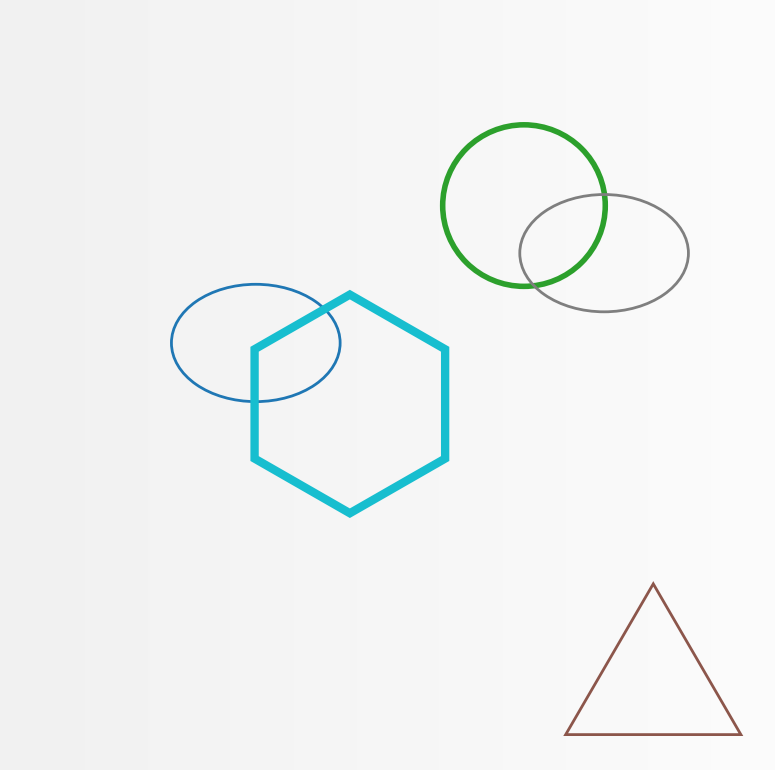[{"shape": "oval", "thickness": 1, "radius": 0.54, "center": [0.33, 0.555]}, {"shape": "circle", "thickness": 2, "radius": 0.52, "center": [0.676, 0.733]}, {"shape": "triangle", "thickness": 1, "radius": 0.65, "center": [0.843, 0.111]}, {"shape": "oval", "thickness": 1, "radius": 0.54, "center": [0.779, 0.671]}, {"shape": "hexagon", "thickness": 3, "radius": 0.71, "center": [0.451, 0.475]}]